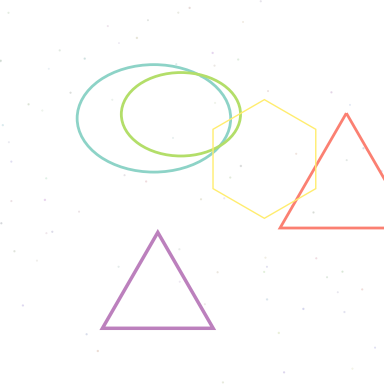[{"shape": "oval", "thickness": 2, "radius": 1.0, "center": [0.4, 0.693]}, {"shape": "triangle", "thickness": 2, "radius": 0.99, "center": [0.9, 0.507]}, {"shape": "oval", "thickness": 2, "radius": 0.77, "center": [0.47, 0.703]}, {"shape": "triangle", "thickness": 2.5, "radius": 0.83, "center": [0.41, 0.23]}, {"shape": "hexagon", "thickness": 1, "radius": 0.77, "center": [0.687, 0.587]}]